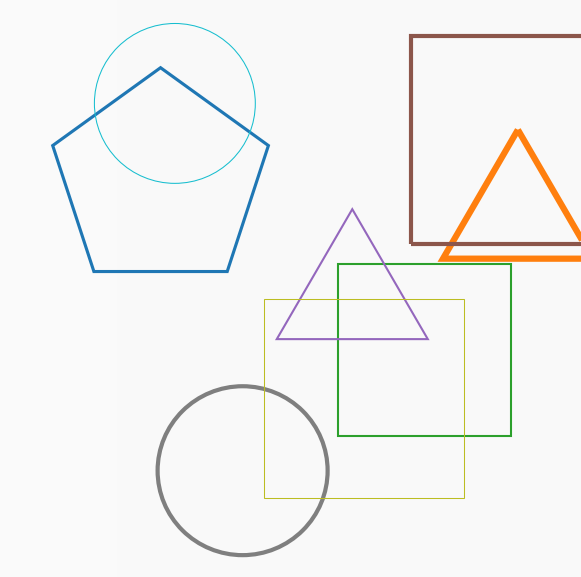[{"shape": "pentagon", "thickness": 1.5, "radius": 0.98, "center": [0.276, 0.687]}, {"shape": "triangle", "thickness": 3, "radius": 0.74, "center": [0.891, 0.626]}, {"shape": "square", "thickness": 1, "radius": 0.74, "center": [0.731, 0.393]}, {"shape": "triangle", "thickness": 1, "radius": 0.75, "center": [0.606, 0.487]}, {"shape": "square", "thickness": 2, "radius": 0.9, "center": [0.888, 0.756]}, {"shape": "circle", "thickness": 2, "radius": 0.73, "center": [0.417, 0.184]}, {"shape": "square", "thickness": 0.5, "radius": 0.86, "center": [0.626, 0.309]}, {"shape": "circle", "thickness": 0.5, "radius": 0.69, "center": [0.301, 0.82]}]